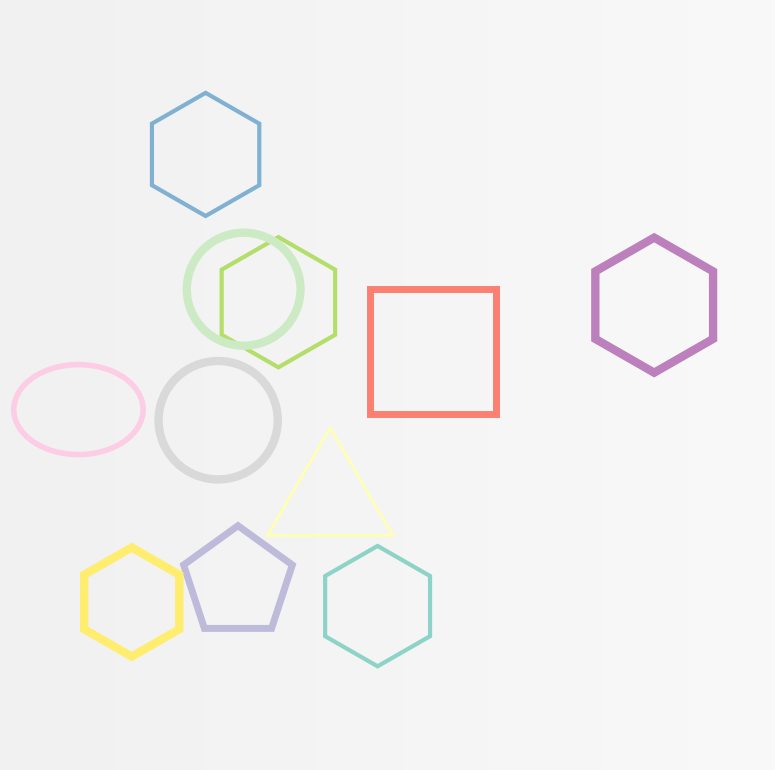[{"shape": "hexagon", "thickness": 1.5, "radius": 0.39, "center": [0.487, 0.213]}, {"shape": "triangle", "thickness": 1, "radius": 0.47, "center": [0.426, 0.351]}, {"shape": "pentagon", "thickness": 2.5, "radius": 0.37, "center": [0.307, 0.244]}, {"shape": "square", "thickness": 2.5, "radius": 0.41, "center": [0.558, 0.544]}, {"shape": "hexagon", "thickness": 1.5, "radius": 0.4, "center": [0.265, 0.799]}, {"shape": "hexagon", "thickness": 1.5, "radius": 0.42, "center": [0.359, 0.607]}, {"shape": "oval", "thickness": 2, "radius": 0.42, "center": [0.101, 0.468]}, {"shape": "circle", "thickness": 3, "radius": 0.38, "center": [0.281, 0.454]}, {"shape": "hexagon", "thickness": 3, "radius": 0.44, "center": [0.844, 0.604]}, {"shape": "circle", "thickness": 3, "radius": 0.37, "center": [0.314, 0.624]}, {"shape": "hexagon", "thickness": 3, "radius": 0.35, "center": [0.17, 0.218]}]